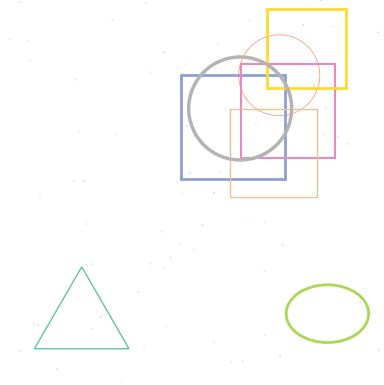[{"shape": "triangle", "thickness": 1, "radius": 0.71, "center": [0.212, 0.165]}, {"shape": "circle", "thickness": 0.5, "radius": 0.53, "center": [0.725, 0.804]}, {"shape": "square", "thickness": 2, "radius": 0.67, "center": [0.605, 0.67]}, {"shape": "square", "thickness": 1.5, "radius": 0.61, "center": [0.748, 0.712]}, {"shape": "oval", "thickness": 2, "radius": 0.54, "center": [0.85, 0.185]}, {"shape": "square", "thickness": 2, "radius": 0.52, "center": [0.795, 0.874]}, {"shape": "square", "thickness": 1, "radius": 0.57, "center": [0.709, 0.603]}, {"shape": "circle", "thickness": 2.5, "radius": 0.67, "center": [0.624, 0.718]}]